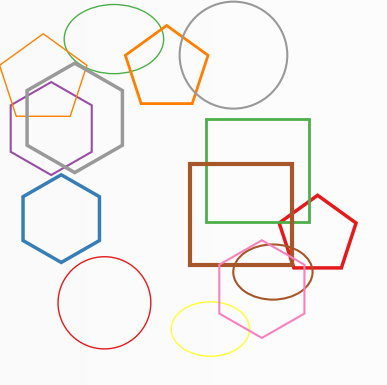[{"shape": "pentagon", "thickness": 2.5, "radius": 0.52, "center": [0.82, 0.388]}, {"shape": "circle", "thickness": 1, "radius": 0.6, "center": [0.27, 0.213]}, {"shape": "hexagon", "thickness": 2.5, "radius": 0.57, "center": [0.158, 0.432]}, {"shape": "square", "thickness": 2, "radius": 0.67, "center": [0.665, 0.557]}, {"shape": "oval", "thickness": 1, "radius": 0.64, "center": [0.294, 0.898]}, {"shape": "hexagon", "thickness": 1.5, "radius": 0.6, "center": [0.132, 0.666]}, {"shape": "pentagon", "thickness": 2, "radius": 0.56, "center": [0.43, 0.822]}, {"shape": "pentagon", "thickness": 1, "radius": 0.59, "center": [0.112, 0.794]}, {"shape": "oval", "thickness": 1, "radius": 0.51, "center": [0.543, 0.145]}, {"shape": "oval", "thickness": 1.5, "radius": 0.51, "center": [0.704, 0.293]}, {"shape": "square", "thickness": 3, "radius": 0.66, "center": [0.622, 0.443]}, {"shape": "hexagon", "thickness": 1.5, "radius": 0.63, "center": [0.676, 0.249]}, {"shape": "hexagon", "thickness": 2.5, "radius": 0.71, "center": [0.193, 0.694]}, {"shape": "circle", "thickness": 1.5, "radius": 0.69, "center": [0.602, 0.857]}]